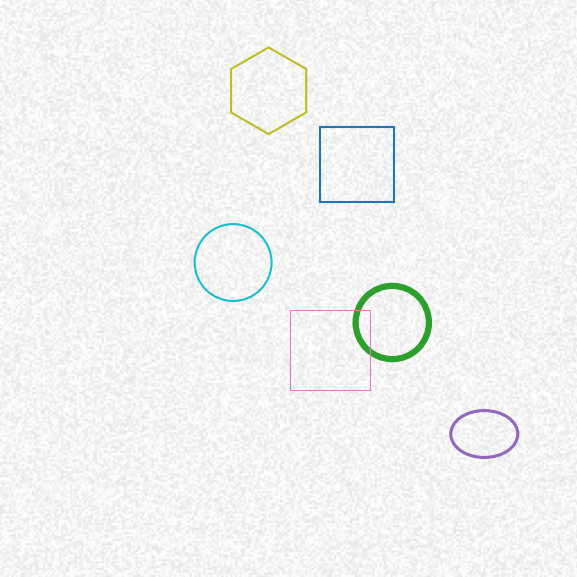[{"shape": "square", "thickness": 1, "radius": 0.32, "center": [0.618, 0.714]}, {"shape": "circle", "thickness": 3, "radius": 0.32, "center": [0.679, 0.441]}, {"shape": "oval", "thickness": 1.5, "radius": 0.29, "center": [0.839, 0.248]}, {"shape": "square", "thickness": 0.5, "radius": 0.34, "center": [0.571, 0.393]}, {"shape": "hexagon", "thickness": 1, "radius": 0.38, "center": [0.465, 0.842]}, {"shape": "circle", "thickness": 1, "radius": 0.33, "center": [0.404, 0.545]}]